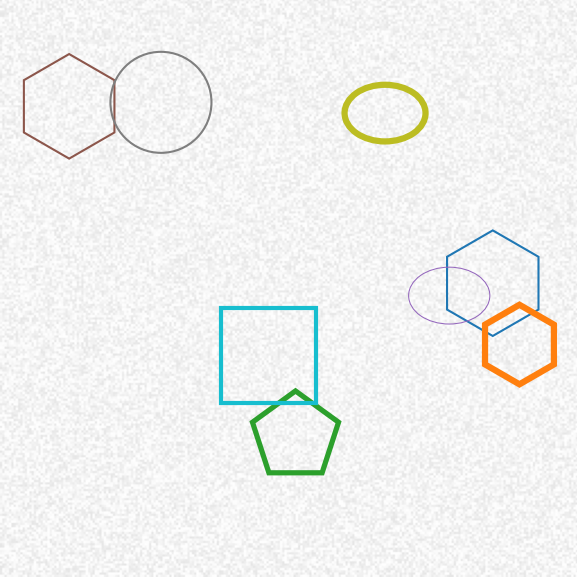[{"shape": "hexagon", "thickness": 1, "radius": 0.46, "center": [0.853, 0.509]}, {"shape": "hexagon", "thickness": 3, "radius": 0.34, "center": [0.9, 0.403]}, {"shape": "pentagon", "thickness": 2.5, "radius": 0.39, "center": [0.512, 0.244]}, {"shape": "oval", "thickness": 0.5, "radius": 0.35, "center": [0.778, 0.487]}, {"shape": "hexagon", "thickness": 1, "radius": 0.45, "center": [0.12, 0.815]}, {"shape": "circle", "thickness": 1, "radius": 0.44, "center": [0.279, 0.822]}, {"shape": "oval", "thickness": 3, "radius": 0.35, "center": [0.667, 0.803]}, {"shape": "square", "thickness": 2, "radius": 0.41, "center": [0.465, 0.384]}]